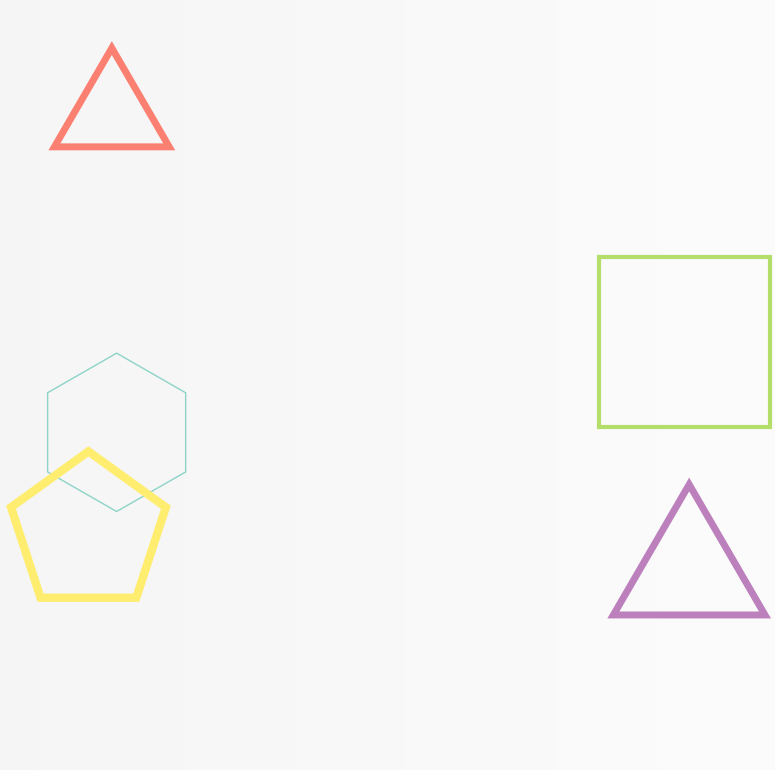[{"shape": "hexagon", "thickness": 0.5, "radius": 0.51, "center": [0.15, 0.439]}, {"shape": "triangle", "thickness": 2.5, "radius": 0.43, "center": [0.144, 0.852]}, {"shape": "square", "thickness": 1.5, "radius": 0.55, "center": [0.883, 0.556]}, {"shape": "triangle", "thickness": 2.5, "radius": 0.56, "center": [0.889, 0.258]}, {"shape": "pentagon", "thickness": 3, "radius": 0.53, "center": [0.114, 0.309]}]